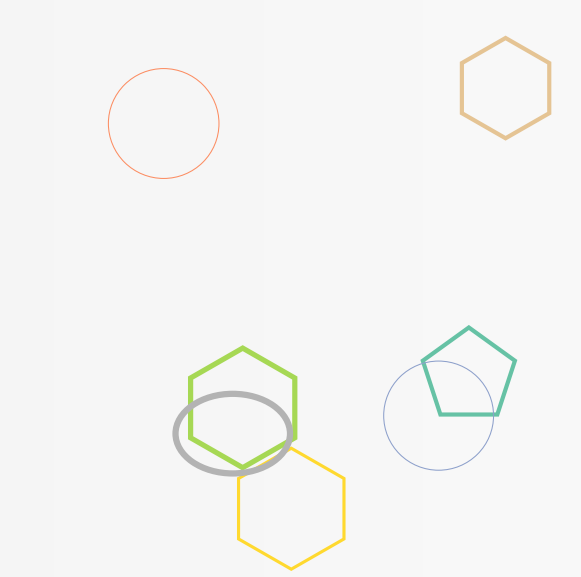[{"shape": "pentagon", "thickness": 2, "radius": 0.42, "center": [0.807, 0.349]}, {"shape": "circle", "thickness": 0.5, "radius": 0.48, "center": [0.282, 0.785]}, {"shape": "circle", "thickness": 0.5, "radius": 0.47, "center": [0.755, 0.279]}, {"shape": "hexagon", "thickness": 2.5, "radius": 0.52, "center": [0.418, 0.293]}, {"shape": "hexagon", "thickness": 1.5, "radius": 0.52, "center": [0.501, 0.118]}, {"shape": "hexagon", "thickness": 2, "radius": 0.43, "center": [0.87, 0.847]}, {"shape": "oval", "thickness": 3, "radius": 0.49, "center": [0.4, 0.248]}]